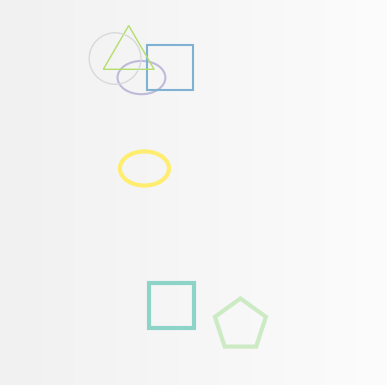[{"shape": "square", "thickness": 3, "radius": 0.29, "center": [0.443, 0.206]}, {"shape": "oval", "thickness": 1.5, "radius": 0.31, "center": [0.365, 0.799]}, {"shape": "square", "thickness": 1.5, "radius": 0.29, "center": [0.439, 0.825]}, {"shape": "triangle", "thickness": 1, "radius": 0.38, "center": [0.332, 0.858]}, {"shape": "circle", "thickness": 1, "radius": 0.33, "center": [0.297, 0.848]}, {"shape": "pentagon", "thickness": 3, "radius": 0.35, "center": [0.62, 0.156]}, {"shape": "oval", "thickness": 3, "radius": 0.32, "center": [0.373, 0.562]}]